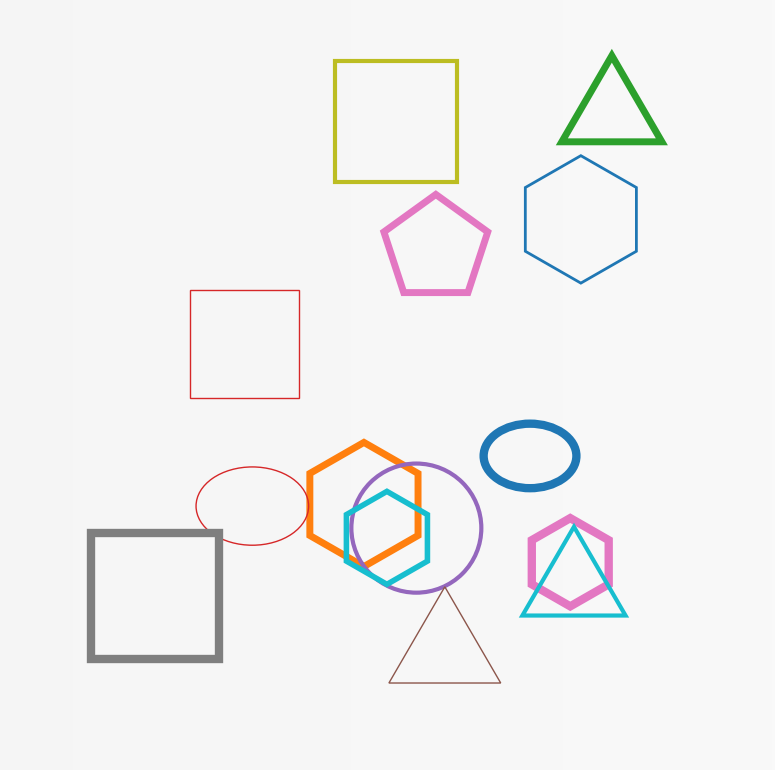[{"shape": "hexagon", "thickness": 1, "radius": 0.41, "center": [0.749, 0.715]}, {"shape": "oval", "thickness": 3, "radius": 0.3, "center": [0.684, 0.408]}, {"shape": "hexagon", "thickness": 2.5, "radius": 0.4, "center": [0.47, 0.345]}, {"shape": "triangle", "thickness": 2.5, "radius": 0.37, "center": [0.789, 0.853]}, {"shape": "square", "thickness": 0.5, "radius": 0.35, "center": [0.315, 0.553]}, {"shape": "oval", "thickness": 0.5, "radius": 0.36, "center": [0.326, 0.343]}, {"shape": "circle", "thickness": 1.5, "radius": 0.42, "center": [0.537, 0.314]}, {"shape": "triangle", "thickness": 0.5, "radius": 0.42, "center": [0.574, 0.155]}, {"shape": "hexagon", "thickness": 3, "radius": 0.29, "center": [0.736, 0.27]}, {"shape": "pentagon", "thickness": 2.5, "radius": 0.35, "center": [0.562, 0.677]}, {"shape": "square", "thickness": 3, "radius": 0.41, "center": [0.2, 0.226]}, {"shape": "square", "thickness": 1.5, "radius": 0.39, "center": [0.511, 0.842]}, {"shape": "hexagon", "thickness": 2, "radius": 0.3, "center": [0.499, 0.301]}, {"shape": "triangle", "thickness": 1.5, "radius": 0.38, "center": [0.741, 0.239]}]